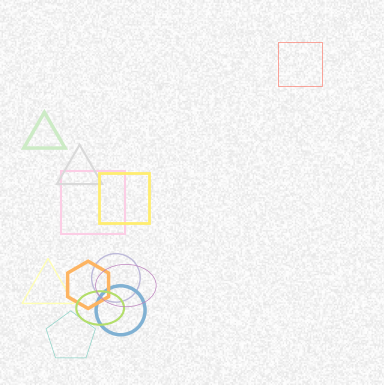[{"shape": "pentagon", "thickness": 0.5, "radius": 0.34, "center": [0.184, 0.125]}, {"shape": "triangle", "thickness": 1, "radius": 0.39, "center": [0.125, 0.251]}, {"shape": "circle", "thickness": 1, "radius": 0.32, "center": [0.301, 0.278]}, {"shape": "square", "thickness": 0.5, "radius": 0.29, "center": [0.78, 0.833]}, {"shape": "circle", "thickness": 2.5, "radius": 0.32, "center": [0.313, 0.194]}, {"shape": "hexagon", "thickness": 2.5, "radius": 0.31, "center": [0.229, 0.26]}, {"shape": "oval", "thickness": 1.5, "radius": 0.31, "center": [0.26, 0.2]}, {"shape": "square", "thickness": 1.5, "radius": 0.41, "center": [0.242, 0.473]}, {"shape": "triangle", "thickness": 1.5, "radius": 0.34, "center": [0.207, 0.556]}, {"shape": "oval", "thickness": 0.5, "radius": 0.39, "center": [0.327, 0.258]}, {"shape": "triangle", "thickness": 2.5, "radius": 0.31, "center": [0.115, 0.646]}, {"shape": "square", "thickness": 2, "radius": 0.33, "center": [0.322, 0.485]}]